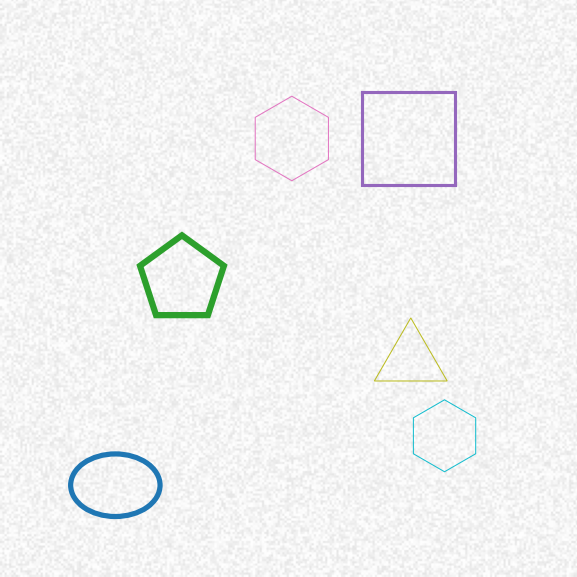[{"shape": "oval", "thickness": 2.5, "radius": 0.39, "center": [0.2, 0.159]}, {"shape": "pentagon", "thickness": 3, "radius": 0.38, "center": [0.315, 0.515]}, {"shape": "square", "thickness": 1.5, "radius": 0.4, "center": [0.708, 0.76]}, {"shape": "hexagon", "thickness": 0.5, "radius": 0.37, "center": [0.505, 0.759]}, {"shape": "triangle", "thickness": 0.5, "radius": 0.36, "center": [0.711, 0.376]}, {"shape": "hexagon", "thickness": 0.5, "radius": 0.31, "center": [0.77, 0.245]}]